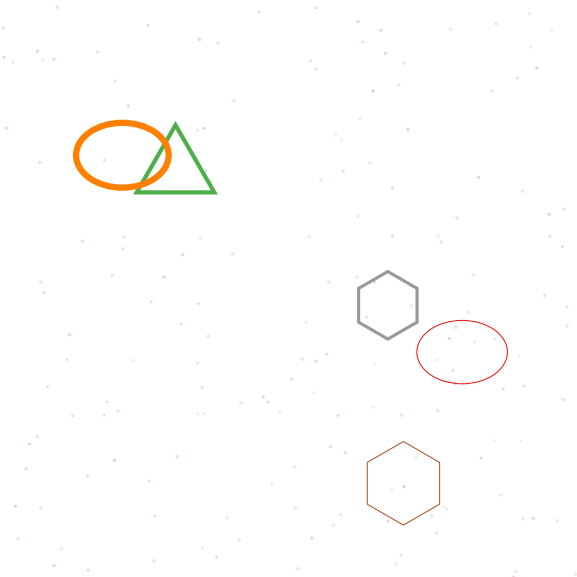[{"shape": "oval", "thickness": 0.5, "radius": 0.39, "center": [0.8, 0.389]}, {"shape": "triangle", "thickness": 2, "radius": 0.39, "center": [0.304, 0.705]}, {"shape": "oval", "thickness": 3, "radius": 0.4, "center": [0.212, 0.73]}, {"shape": "hexagon", "thickness": 0.5, "radius": 0.36, "center": [0.699, 0.162]}, {"shape": "hexagon", "thickness": 1.5, "radius": 0.29, "center": [0.672, 0.47]}]